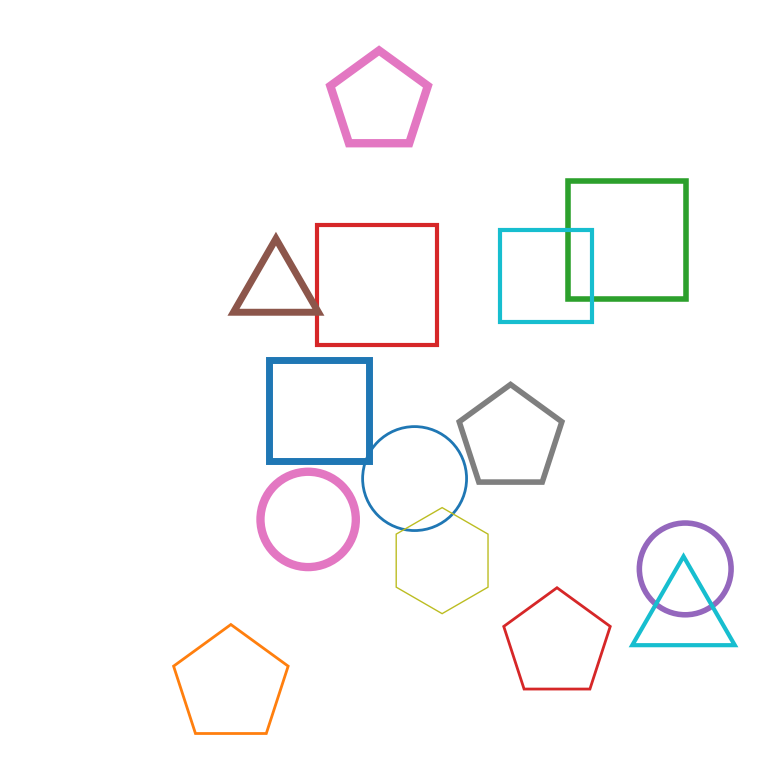[{"shape": "square", "thickness": 2.5, "radius": 0.33, "center": [0.414, 0.467]}, {"shape": "circle", "thickness": 1, "radius": 0.34, "center": [0.538, 0.378]}, {"shape": "pentagon", "thickness": 1, "radius": 0.39, "center": [0.3, 0.111]}, {"shape": "square", "thickness": 2, "radius": 0.38, "center": [0.814, 0.688]}, {"shape": "square", "thickness": 1.5, "radius": 0.39, "center": [0.49, 0.63]}, {"shape": "pentagon", "thickness": 1, "radius": 0.36, "center": [0.723, 0.164]}, {"shape": "circle", "thickness": 2, "radius": 0.3, "center": [0.89, 0.261]}, {"shape": "triangle", "thickness": 2.5, "radius": 0.32, "center": [0.358, 0.626]}, {"shape": "pentagon", "thickness": 3, "radius": 0.33, "center": [0.492, 0.868]}, {"shape": "circle", "thickness": 3, "radius": 0.31, "center": [0.4, 0.325]}, {"shape": "pentagon", "thickness": 2, "radius": 0.35, "center": [0.663, 0.431]}, {"shape": "hexagon", "thickness": 0.5, "radius": 0.34, "center": [0.574, 0.272]}, {"shape": "square", "thickness": 1.5, "radius": 0.3, "center": [0.709, 0.642]}, {"shape": "triangle", "thickness": 1.5, "radius": 0.38, "center": [0.888, 0.201]}]